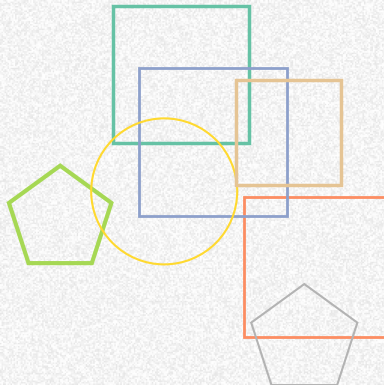[{"shape": "square", "thickness": 2.5, "radius": 0.89, "center": [0.47, 0.806]}, {"shape": "square", "thickness": 2, "radius": 0.91, "center": [0.817, 0.307]}, {"shape": "square", "thickness": 2, "radius": 0.96, "center": [0.554, 0.632]}, {"shape": "pentagon", "thickness": 3, "radius": 0.7, "center": [0.156, 0.43]}, {"shape": "circle", "thickness": 1.5, "radius": 0.95, "center": [0.426, 0.503]}, {"shape": "square", "thickness": 2.5, "radius": 0.68, "center": [0.75, 0.655]}, {"shape": "pentagon", "thickness": 1.5, "radius": 0.73, "center": [0.79, 0.117]}]